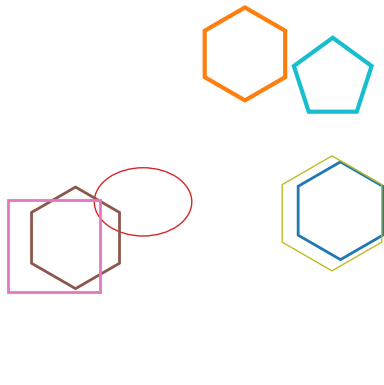[{"shape": "hexagon", "thickness": 2, "radius": 0.63, "center": [0.884, 0.453]}, {"shape": "hexagon", "thickness": 3, "radius": 0.6, "center": [0.636, 0.86]}, {"shape": "oval", "thickness": 1, "radius": 0.63, "center": [0.372, 0.476]}, {"shape": "hexagon", "thickness": 2, "radius": 0.66, "center": [0.196, 0.382]}, {"shape": "square", "thickness": 2, "radius": 0.6, "center": [0.14, 0.361]}, {"shape": "hexagon", "thickness": 1, "radius": 0.75, "center": [0.862, 0.446]}, {"shape": "pentagon", "thickness": 3, "radius": 0.53, "center": [0.864, 0.796]}]